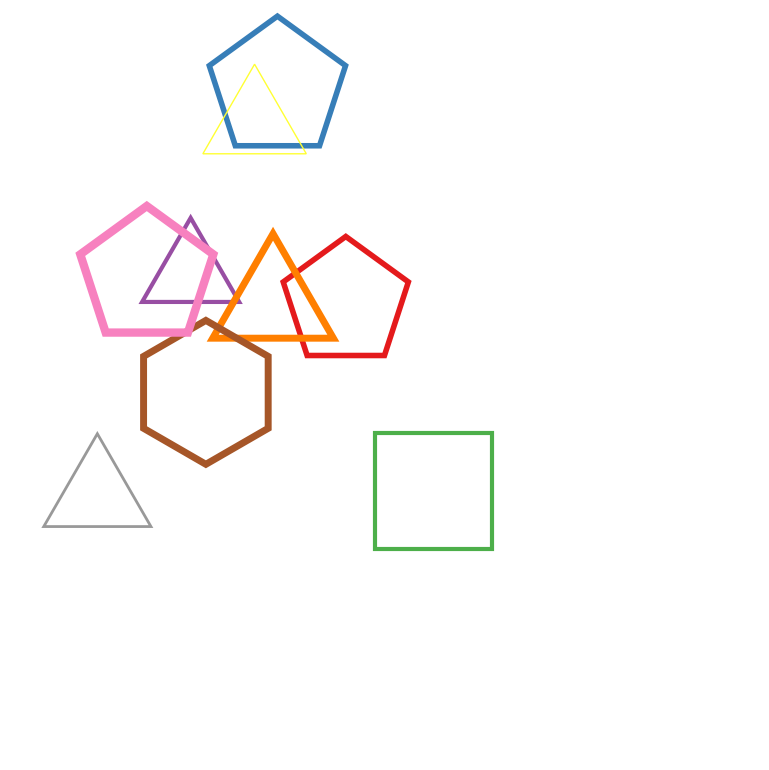[{"shape": "pentagon", "thickness": 2, "radius": 0.43, "center": [0.449, 0.607]}, {"shape": "pentagon", "thickness": 2, "radius": 0.47, "center": [0.36, 0.886]}, {"shape": "square", "thickness": 1.5, "radius": 0.38, "center": [0.563, 0.362]}, {"shape": "triangle", "thickness": 1.5, "radius": 0.36, "center": [0.248, 0.644]}, {"shape": "triangle", "thickness": 2.5, "radius": 0.45, "center": [0.355, 0.606]}, {"shape": "triangle", "thickness": 0.5, "radius": 0.39, "center": [0.331, 0.839]}, {"shape": "hexagon", "thickness": 2.5, "radius": 0.47, "center": [0.267, 0.49]}, {"shape": "pentagon", "thickness": 3, "radius": 0.45, "center": [0.191, 0.642]}, {"shape": "triangle", "thickness": 1, "radius": 0.4, "center": [0.126, 0.356]}]